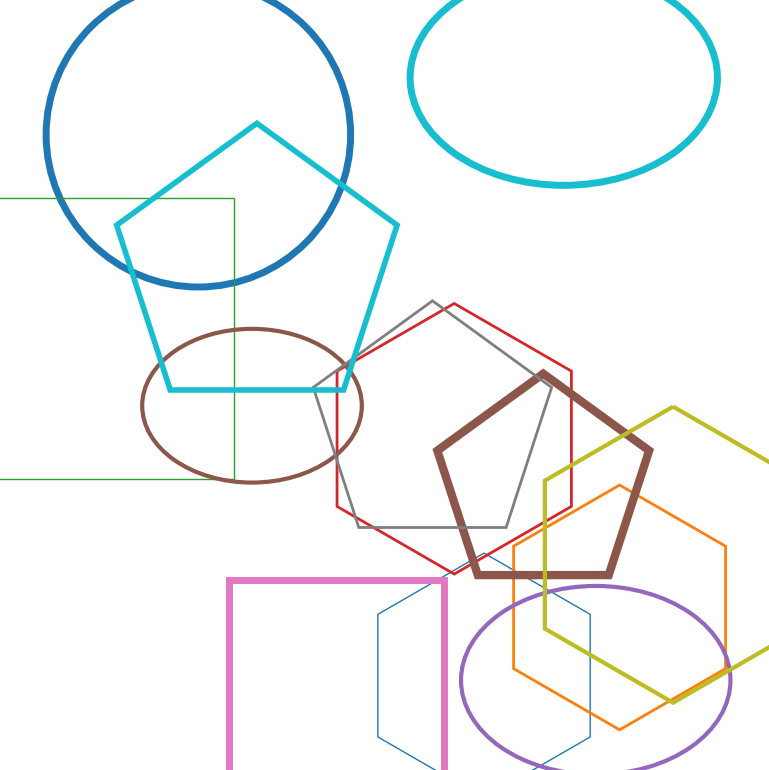[{"shape": "hexagon", "thickness": 0.5, "radius": 0.8, "center": [0.629, 0.123]}, {"shape": "circle", "thickness": 2.5, "radius": 0.99, "center": [0.258, 0.825]}, {"shape": "hexagon", "thickness": 1, "radius": 0.79, "center": [0.805, 0.211]}, {"shape": "square", "thickness": 0.5, "radius": 0.91, "center": [0.122, 0.56]}, {"shape": "hexagon", "thickness": 1, "radius": 0.88, "center": [0.59, 0.43]}, {"shape": "oval", "thickness": 1.5, "radius": 0.87, "center": [0.774, 0.117]}, {"shape": "oval", "thickness": 1.5, "radius": 0.71, "center": [0.327, 0.473]}, {"shape": "pentagon", "thickness": 3, "radius": 0.72, "center": [0.706, 0.37]}, {"shape": "square", "thickness": 2.5, "radius": 0.7, "center": [0.437, 0.108]}, {"shape": "pentagon", "thickness": 1, "radius": 0.81, "center": [0.562, 0.447]}, {"shape": "hexagon", "thickness": 1.5, "radius": 0.96, "center": [0.874, 0.28]}, {"shape": "pentagon", "thickness": 2, "radius": 0.96, "center": [0.334, 0.648]}, {"shape": "oval", "thickness": 2.5, "radius": 1.0, "center": [0.732, 0.899]}]